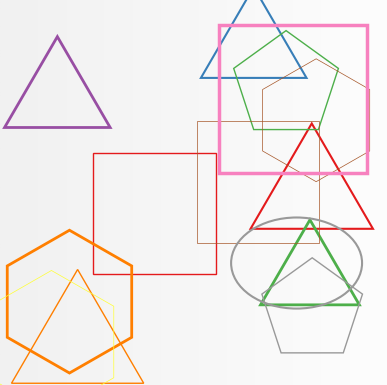[{"shape": "triangle", "thickness": 1.5, "radius": 0.91, "center": [0.805, 0.497]}, {"shape": "square", "thickness": 1, "radius": 0.79, "center": [0.398, 0.446]}, {"shape": "triangle", "thickness": 1.5, "radius": 0.79, "center": [0.655, 0.876]}, {"shape": "triangle", "thickness": 2, "radius": 0.74, "center": [0.8, 0.282]}, {"shape": "pentagon", "thickness": 1, "radius": 0.71, "center": [0.738, 0.778]}, {"shape": "triangle", "thickness": 2, "radius": 0.79, "center": [0.148, 0.747]}, {"shape": "triangle", "thickness": 1, "radius": 0.99, "center": [0.2, 0.103]}, {"shape": "hexagon", "thickness": 2, "radius": 0.93, "center": [0.179, 0.217]}, {"shape": "hexagon", "thickness": 0.5, "radius": 0.93, "center": [0.133, 0.112]}, {"shape": "square", "thickness": 0.5, "radius": 0.79, "center": [0.665, 0.528]}, {"shape": "hexagon", "thickness": 0.5, "radius": 0.8, "center": [0.816, 0.688]}, {"shape": "square", "thickness": 2.5, "radius": 0.96, "center": [0.756, 0.744]}, {"shape": "oval", "thickness": 1.5, "radius": 0.84, "center": [0.765, 0.317]}, {"shape": "pentagon", "thickness": 1, "radius": 0.68, "center": [0.806, 0.194]}]